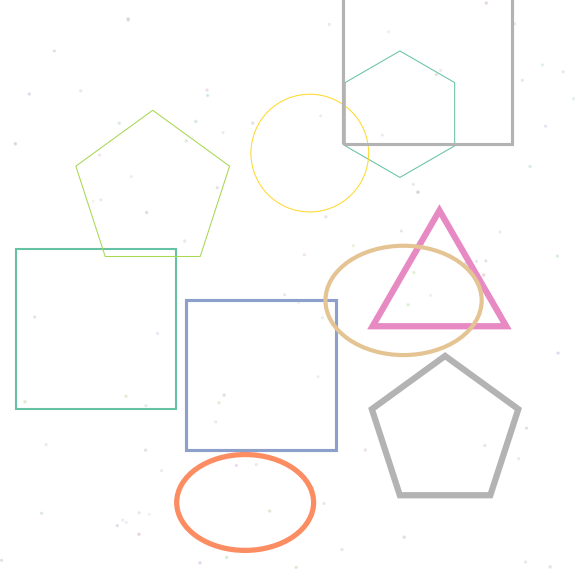[{"shape": "hexagon", "thickness": 0.5, "radius": 0.55, "center": [0.692, 0.801]}, {"shape": "square", "thickness": 1, "radius": 0.7, "center": [0.166, 0.429]}, {"shape": "oval", "thickness": 2.5, "radius": 0.59, "center": [0.425, 0.129]}, {"shape": "square", "thickness": 1.5, "radius": 0.65, "center": [0.452, 0.35]}, {"shape": "triangle", "thickness": 3, "radius": 0.67, "center": [0.761, 0.501]}, {"shape": "pentagon", "thickness": 0.5, "radius": 0.7, "center": [0.264, 0.668]}, {"shape": "circle", "thickness": 0.5, "radius": 0.51, "center": [0.536, 0.734]}, {"shape": "oval", "thickness": 2, "radius": 0.68, "center": [0.699, 0.479]}, {"shape": "square", "thickness": 1.5, "radius": 0.73, "center": [0.741, 0.896]}, {"shape": "pentagon", "thickness": 3, "radius": 0.67, "center": [0.771, 0.249]}]